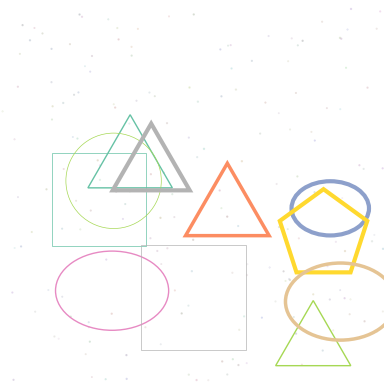[{"shape": "triangle", "thickness": 1, "radius": 0.63, "center": [0.338, 0.575]}, {"shape": "square", "thickness": 0.5, "radius": 0.61, "center": [0.258, 0.481]}, {"shape": "triangle", "thickness": 2.5, "radius": 0.63, "center": [0.591, 0.451]}, {"shape": "oval", "thickness": 3, "radius": 0.5, "center": [0.858, 0.459]}, {"shape": "oval", "thickness": 1, "radius": 0.73, "center": [0.291, 0.245]}, {"shape": "circle", "thickness": 0.5, "radius": 0.62, "center": [0.295, 0.53]}, {"shape": "triangle", "thickness": 1, "radius": 0.56, "center": [0.814, 0.107]}, {"shape": "pentagon", "thickness": 3, "radius": 0.6, "center": [0.84, 0.389]}, {"shape": "oval", "thickness": 2.5, "radius": 0.72, "center": [0.884, 0.217]}, {"shape": "triangle", "thickness": 3, "radius": 0.58, "center": [0.393, 0.563]}, {"shape": "square", "thickness": 0.5, "radius": 0.69, "center": [0.502, 0.228]}]